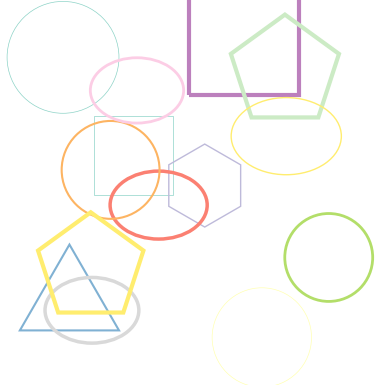[{"shape": "circle", "thickness": 0.5, "radius": 0.73, "center": [0.164, 0.851]}, {"shape": "square", "thickness": 0.5, "radius": 0.51, "center": [0.348, 0.596]}, {"shape": "circle", "thickness": 0.5, "radius": 0.65, "center": [0.68, 0.123]}, {"shape": "hexagon", "thickness": 1, "radius": 0.54, "center": [0.532, 0.518]}, {"shape": "oval", "thickness": 2.5, "radius": 0.63, "center": [0.412, 0.467]}, {"shape": "triangle", "thickness": 1.5, "radius": 0.74, "center": [0.18, 0.216]}, {"shape": "circle", "thickness": 1.5, "radius": 0.64, "center": [0.287, 0.559]}, {"shape": "circle", "thickness": 2, "radius": 0.57, "center": [0.854, 0.331]}, {"shape": "oval", "thickness": 2, "radius": 0.61, "center": [0.356, 0.765]}, {"shape": "oval", "thickness": 2.5, "radius": 0.61, "center": [0.239, 0.194]}, {"shape": "square", "thickness": 3, "radius": 0.72, "center": [0.633, 0.897]}, {"shape": "pentagon", "thickness": 3, "radius": 0.74, "center": [0.74, 0.814]}, {"shape": "oval", "thickness": 1, "radius": 0.72, "center": [0.744, 0.646]}, {"shape": "pentagon", "thickness": 3, "radius": 0.72, "center": [0.236, 0.305]}]